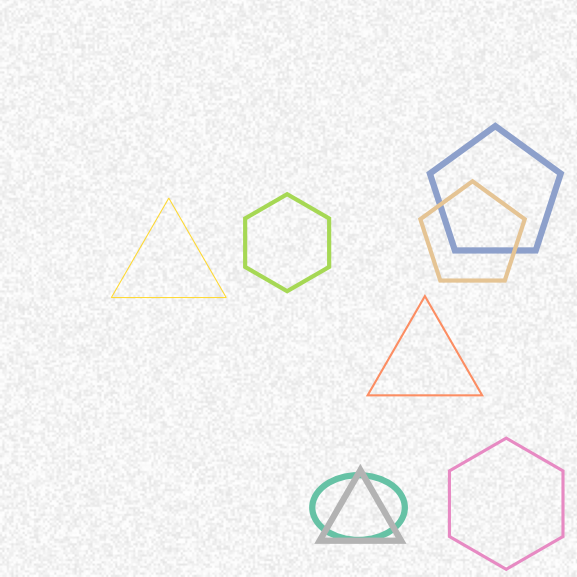[{"shape": "oval", "thickness": 3, "radius": 0.4, "center": [0.621, 0.12]}, {"shape": "triangle", "thickness": 1, "radius": 0.57, "center": [0.736, 0.372]}, {"shape": "pentagon", "thickness": 3, "radius": 0.6, "center": [0.858, 0.662]}, {"shape": "hexagon", "thickness": 1.5, "radius": 0.57, "center": [0.877, 0.127]}, {"shape": "hexagon", "thickness": 2, "radius": 0.42, "center": [0.497, 0.579]}, {"shape": "triangle", "thickness": 0.5, "radius": 0.57, "center": [0.292, 0.541]}, {"shape": "pentagon", "thickness": 2, "radius": 0.48, "center": [0.818, 0.59]}, {"shape": "triangle", "thickness": 3, "radius": 0.41, "center": [0.624, 0.104]}]